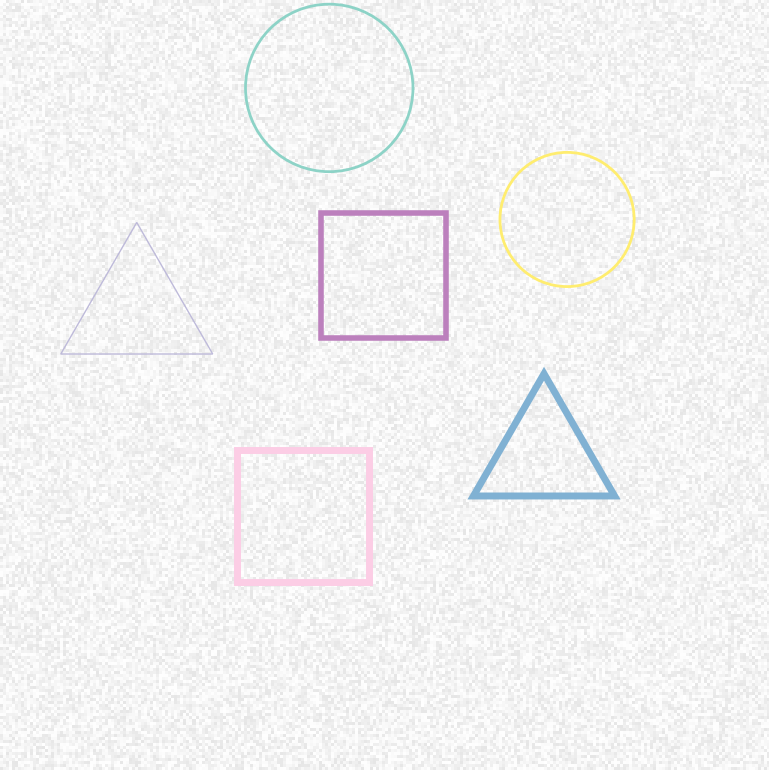[{"shape": "circle", "thickness": 1, "radius": 0.54, "center": [0.428, 0.886]}, {"shape": "triangle", "thickness": 0.5, "radius": 0.57, "center": [0.178, 0.597]}, {"shape": "triangle", "thickness": 2.5, "radius": 0.53, "center": [0.707, 0.409]}, {"shape": "square", "thickness": 2.5, "radius": 0.43, "center": [0.394, 0.329]}, {"shape": "square", "thickness": 2, "radius": 0.41, "center": [0.499, 0.642]}, {"shape": "circle", "thickness": 1, "radius": 0.44, "center": [0.736, 0.715]}]